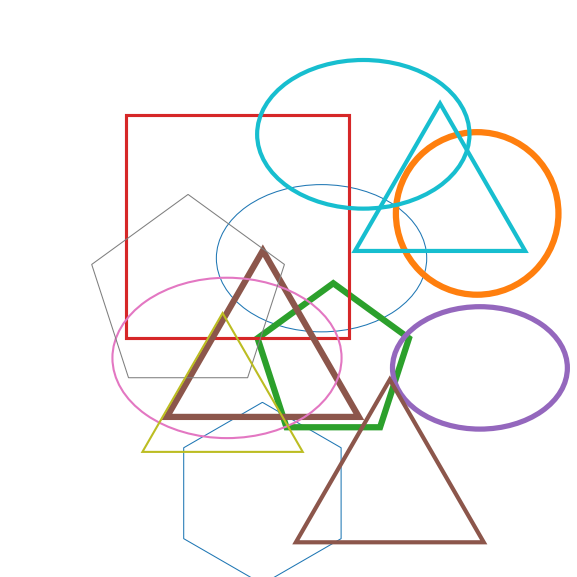[{"shape": "hexagon", "thickness": 0.5, "radius": 0.79, "center": [0.454, 0.145]}, {"shape": "oval", "thickness": 0.5, "radius": 0.91, "center": [0.557, 0.552]}, {"shape": "circle", "thickness": 3, "radius": 0.7, "center": [0.826, 0.63]}, {"shape": "pentagon", "thickness": 3, "radius": 0.69, "center": [0.577, 0.371]}, {"shape": "square", "thickness": 1.5, "radius": 0.96, "center": [0.412, 0.607]}, {"shape": "oval", "thickness": 2.5, "radius": 0.76, "center": [0.831, 0.362]}, {"shape": "triangle", "thickness": 2, "radius": 0.94, "center": [0.675, 0.154]}, {"shape": "triangle", "thickness": 3, "radius": 0.96, "center": [0.455, 0.373]}, {"shape": "oval", "thickness": 1, "radius": 0.99, "center": [0.393, 0.379]}, {"shape": "pentagon", "thickness": 0.5, "radius": 0.88, "center": [0.326, 0.487]}, {"shape": "triangle", "thickness": 1, "radius": 0.8, "center": [0.385, 0.297]}, {"shape": "triangle", "thickness": 2, "radius": 0.85, "center": [0.762, 0.65]}, {"shape": "oval", "thickness": 2, "radius": 0.92, "center": [0.629, 0.767]}]